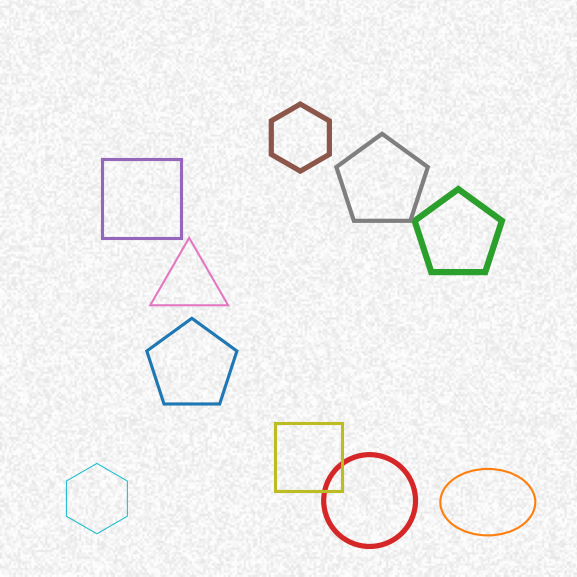[{"shape": "pentagon", "thickness": 1.5, "radius": 0.41, "center": [0.332, 0.366]}, {"shape": "oval", "thickness": 1, "radius": 0.41, "center": [0.845, 0.13]}, {"shape": "pentagon", "thickness": 3, "radius": 0.4, "center": [0.794, 0.592]}, {"shape": "circle", "thickness": 2.5, "radius": 0.4, "center": [0.64, 0.132]}, {"shape": "square", "thickness": 1.5, "radius": 0.34, "center": [0.245, 0.655]}, {"shape": "hexagon", "thickness": 2.5, "radius": 0.29, "center": [0.52, 0.761]}, {"shape": "triangle", "thickness": 1, "radius": 0.39, "center": [0.328, 0.509]}, {"shape": "pentagon", "thickness": 2, "radius": 0.42, "center": [0.662, 0.684]}, {"shape": "square", "thickness": 1.5, "radius": 0.29, "center": [0.534, 0.208]}, {"shape": "hexagon", "thickness": 0.5, "radius": 0.3, "center": [0.168, 0.136]}]